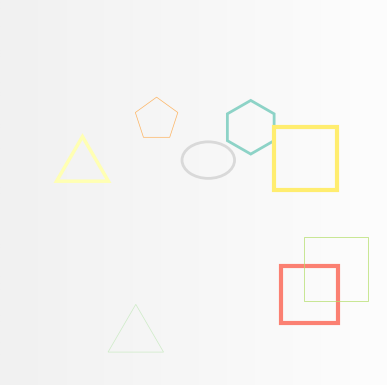[{"shape": "hexagon", "thickness": 2, "radius": 0.35, "center": [0.647, 0.669]}, {"shape": "triangle", "thickness": 2.5, "radius": 0.39, "center": [0.213, 0.568]}, {"shape": "square", "thickness": 3, "radius": 0.37, "center": [0.8, 0.235]}, {"shape": "pentagon", "thickness": 0.5, "radius": 0.29, "center": [0.404, 0.69]}, {"shape": "square", "thickness": 0.5, "radius": 0.41, "center": [0.867, 0.301]}, {"shape": "oval", "thickness": 2, "radius": 0.34, "center": [0.538, 0.584]}, {"shape": "triangle", "thickness": 0.5, "radius": 0.41, "center": [0.35, 0.127]}, {"shape": "square", "thickness": 3, "radius": 0.41, "center": [0.789, 0.589]}]